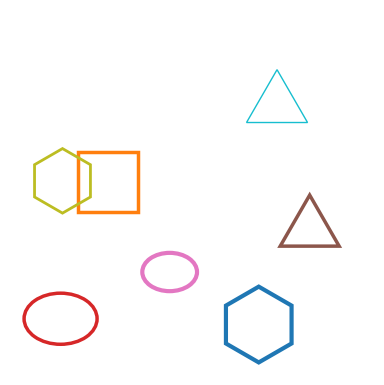[{"shape": "hexagon", "thickness": 3, "radius": 0.49, "center": [0.672, 0.157]}, {"shape": "square", "thickness": 2.5, "radius": 0.39, "center": [0.281, 0.528]}, {"shape": "oval", "thickness": 2.5, "radius": 0.47, "center": [0.157, 0.172]}, {"shape": "triangle", "thickness": 2.5, "radius": 0.44, "center": [0.804, 0.405]}, {"shape": "oval", "thickness": 3, "radius": 0.36, "center": [0.441, 0.293]}, {"shape": "hexagon", "thickness": 2, "radius": 0.42, "center": [0.162, 0.53]}, {"shape": "triangle", "thickness": 1, "radius": 0.46, "center": [0.72, 0.728]}]